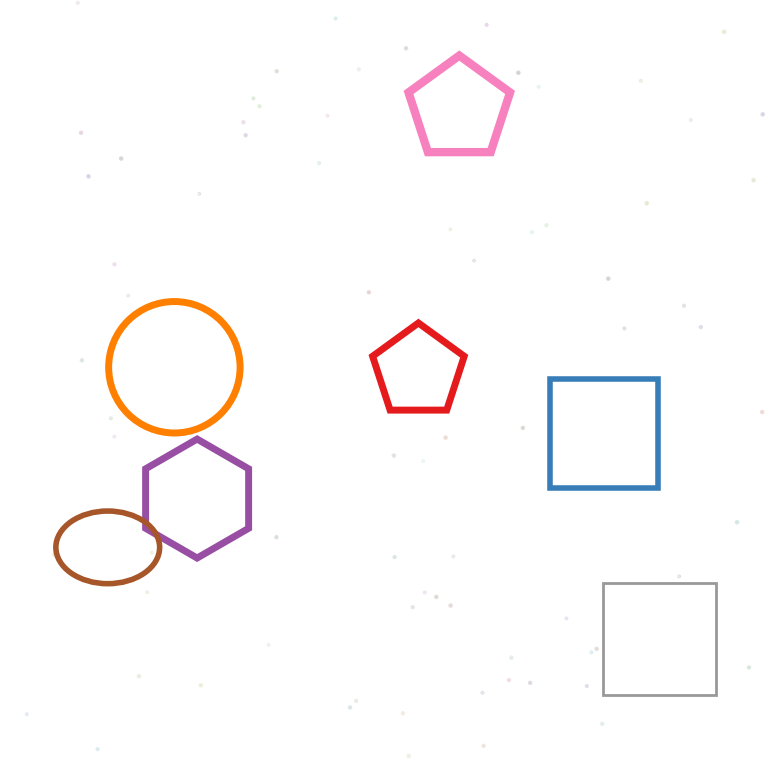[{"shape": "pentagon", "thickness": 2.5, "radius": 0.31, "center": [0.543, 0.518]}, {"shape": "square", "thickness": 2, "radius": 0.35, "center": [0.784, 0.437]}, {"shape": "hexagon", "thickness": 2.5, "radius": 0.39, "center": [0.256, 0.353]}, {"shape": "circle", "thickness": 2.5, "radius": 0.43, "center": [0.226, 0.523]}, {"shape": "oval", "thickness": 2, "radius": 0.34, "center": [0.14, 0.289]}, {"shape": "pentagon", "thickness": 3, "radius": 0.35, "center": [0.596, 0.859]}, {"shape": "square", "thickness": 1, "radius": 0.37, "center": [0.857, 0.17]}]